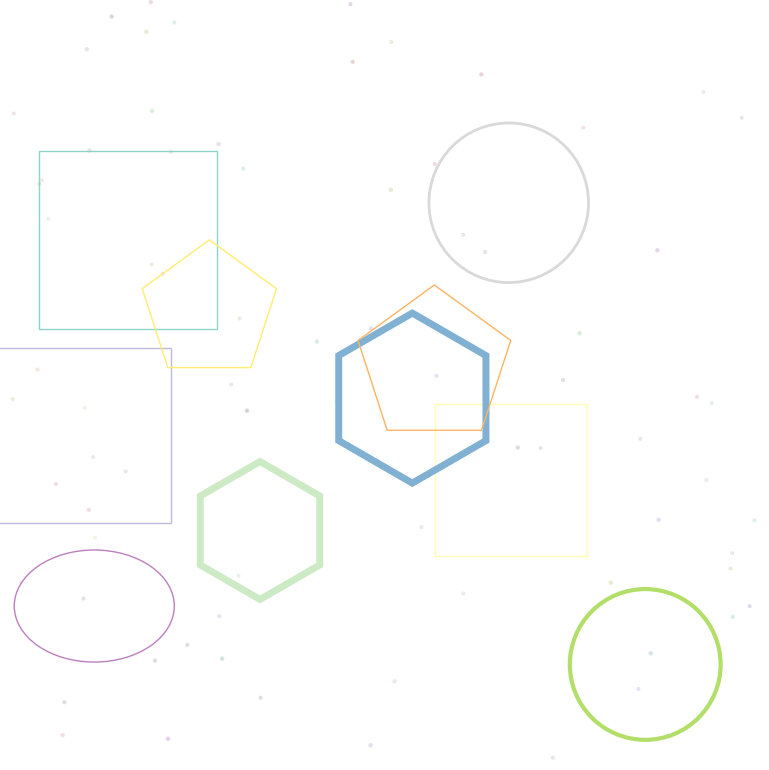[{"shape": "square", "thickness": 0.5, "radius": 0.58, "center": [0.166, 0.688]}, {"shape": "square", "thickness": 0.5, "radius": 0.49, "center": [0.664, 0.377]}, {"shape": "square", "thickness": 0.5, "radius": 0.57, "center": [0.108, 0.435]}, {"shape": "hexagon", "thickness": 2.5, "radius": 0.55, "center": [0.536, 0.483]}, {"shape": "pentagon", "thickness": 0.5, "radius": 0.52, "center": [0.564, 0.526]}, {"shape": "circle", "thickness": 1.5, "radius": 0.49, "center": [0.838, 0.137]}, {"shape": "circle", "thickness": 1, "radius": 0.52, "center": [0.661, 0.737]}, {"shape": "oval", "thickness": 0.5, "radius": 0.52, "center": [0.122, 0.213]}, {"shape": "hexagon", "thickness": 2.5, "radius": 0.45, "center": [0.338, 0.311]}, {"shape": "pentagon", "thickness": 0.5, "radius": 0.46, "center": [0.272, 0.597]}]